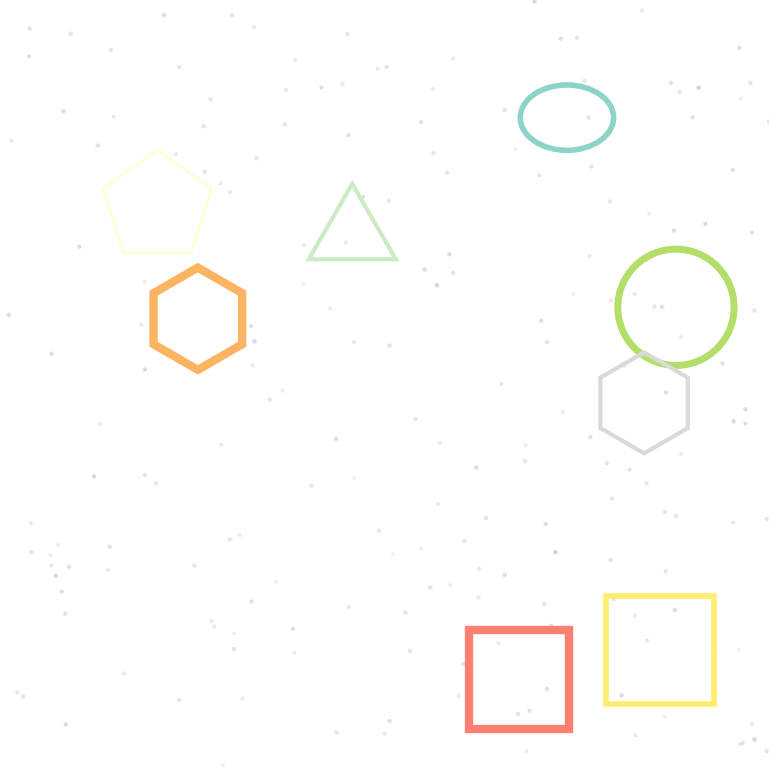[{"shape": "oval", "thickness": 2, "radius": 0.3, "center": [0.736, 0.847]}, {"shape": "pentagon", "thickness": 0.5, "radius": 0.37, "center": [0.204, 0.732]}, {"shape": "square", "thickness": 3, "radius": 0.32, "center": [0.674, 0.117]}, {"shape": "hexagon", "thickness": 3, "radius": 0.33, "center": [0.257, 0.586]}, {"shape": "circle", "thickness": 2.5, "radius": 0.38, "center": [0.878, 0.601]}, {"shape": "hexagon", "thickness": 1.5, "radius": 0.33, "center": [0.836, 0.477]}, {"shape": "triangle", "thickness": 1.5, "radius": 0.33, "center": [0.458, 0.696]}, {"shape": "square", "thickness": 2, "radius": 0.35, "center": [0.857, 0.156]}]